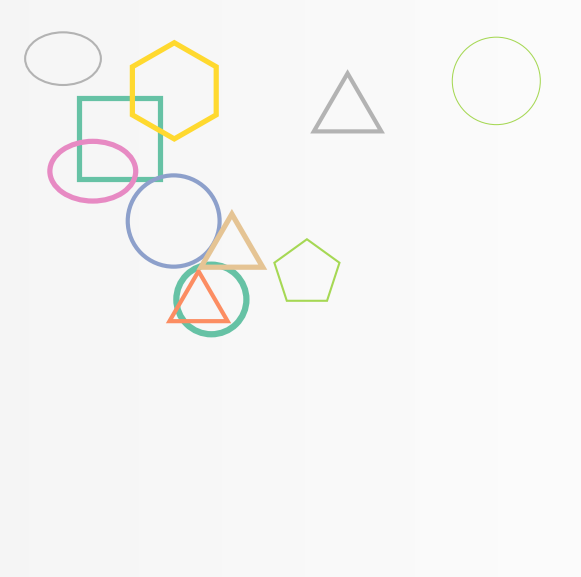[{"shape": "circle", "thickness": 3, "radius": 0.3, "center": [0.364, 0.481]}, {"shape": "square", "thickness": 2.5, "radius": 0.35, "center": [0.206, 0.759]}, {"shape": "triangle", "thickness": 2, "radius": 0.29, "center": [0.342, 0.472]}, {"shape": "circle", "thickness": 2, "radius": 0.4, "center": [0.299, 0.616]}, {"shape": "oval", "thickness": 2.5, "radius": 0.37, "center": [0.16, 0.703]}, {"shape": "pentagon", "thickness": 1, "radius": 0.29, "center": [0.528, 0.526]}, {"shape": "circle", "thickness": 0.5, "radius": 0.38, "center": [0.854, 0.859]}, {"shape": "hexagon", "thickness": 2.5, "radius": 0.42, "center": [0.3, 0.842]}, {"shape": "triangle", "thickness": 2.5, "radius": 0.31, "center": [0.399, 0.567]}, {"shape": "oval", "thickness": 1, "radius": 0.33, "center": [0.108, 0.898]}, {"shape": "triangle", "thickness": 2, "radius": 0.34, "center": [0.598, 0.805]}]